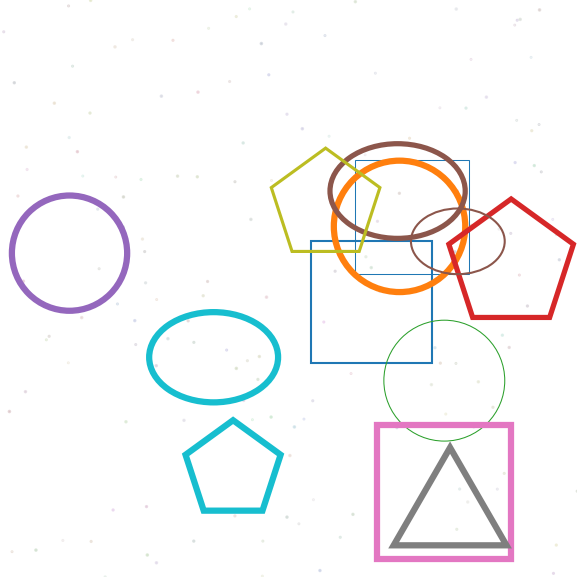[{"shape": "square", "thickness": 0.5, "radius": 0.49, "center": [0.713, 0.624]}, {"shape": "square", "thickness": 1, "radius": 0.53, "center": [0.643, 0.477]}, {"shape": "circle", "thickness": 3, "radius": 0.57, "center": [0.692, 0.607]}, {"shape": "circle", "thickness": 0.5, "radius": 0.52, "center": [0.769, 0.34]}, {"shape": "pentagon", "thickness": 2.5, "radius": 0.57, "center": [0.885, 0.541]}, {"shape": "circle", "thickness": 3, "radius": 0.5, "center": [0.12, 0.561]}, {"shape": "oval", "thickness": 2.5, "radius": 0.59, "center": [0.688, 0.668]}, {"shape": "oval", "thickness": 1, "radius": 0.41, "center": [0.793, 0.581]}, {"shape": "square", "thickness": 3, "radius": 0.58, "center": [0.768, 0.148]}, {"shape": "triangle", "thickness": 3, "radius": 0.56, "center": [0.779, 0.111]}, {"shape": "pentagon", "thickness": 1.5, "radius": 0.49, "center": [0.564, 0.644]}, {"shape": "pentagon", "thickness": 3, "radius": 0.43, "center": [0.404, 0.185]}, {"shape": "oval", "thickness": 3, "radius": 0.56, "center": [0.37, 0.381]}]